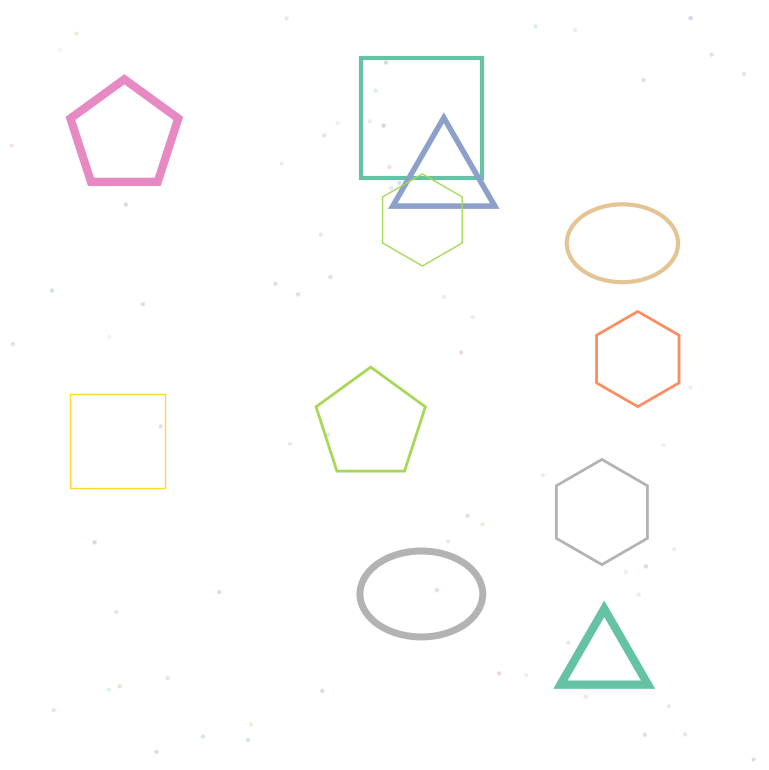[{"shape": "square", "thickness": 1.5, "radius": 0.39, "center": [0.547, 0.847]}, {"shape": "triangle", "thickness": 3, "radius": 0.33, "center": [0.785, 0.144]}, {"shape": "hexagon", "thickness": 1, "radius": 0.31, "center": [0.828, 0.534]}, {"shape": "triangle", "thickness": 2, "radius": 0.38, "center": [0.576, 0.771]}, {"shape": "pentagon", "thickness": 3, "radius": 0.37, "center": [0.162, 0.823]}, {"shape": "hexagon", "thickness": 0.5, "radius": 0.3, "center": [0.549, 0.714]}, {"shape": "pentagon", "thickness": 1, "radius": 0.37, "center": [0.481, 0.449]}, {"shape": "square", "thickness": 0.5, "radius": 0.31, "center": [0.153, 0.427]}, {"shape": "oval", "thickness": 1.5, "radius": 0.36, "center": [0.808, 0.684]}, {"shape": "oval", "thickness": 2.5, "radius": 0.4, "center": [0.547, 0.229]}, {"shape": "hexagon", "thickness": 1, "radius": 0.34, "center": [0.782, 0.335]}]